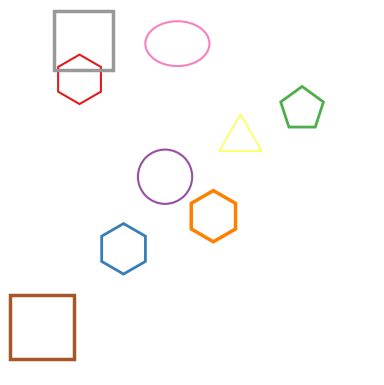[{"shape": "hexagon", "thickness": 1.5, "radius": 0.32, "center": [0.207, 0.794]}, {"shape": "hexagon", "thickness": 2, "radius": 0.33, "center": [0.321, 0.354]}, {"shape": "pentagon", "thickness": 2, "radius": 0.29, "center": [0.785, 0.717]}, {"shape": "circle", "thickness": 1.5, "radius": 0.35, "center": [0.429, 0.541]}, {"shape": "hexagon", "thickness": 2.5, "radius": 0.33, "center": [0.554, 0.439]}, {"shape": "triangle", "thickness": 1, "radius": 0.32, "center": [0.625, 0.64]}, {"shape": "square", "thickness": 2.5, "radius": 0.42, "center": [0.11, 0.151]}, {"shape": "oval", "thickness": 1.5, "radius": 0.42, "center": [0.461, 0.887]}, {"shape": "square", "thickness": 2.5, "radius": 0.38, "center": [0.217, 0.894]}]